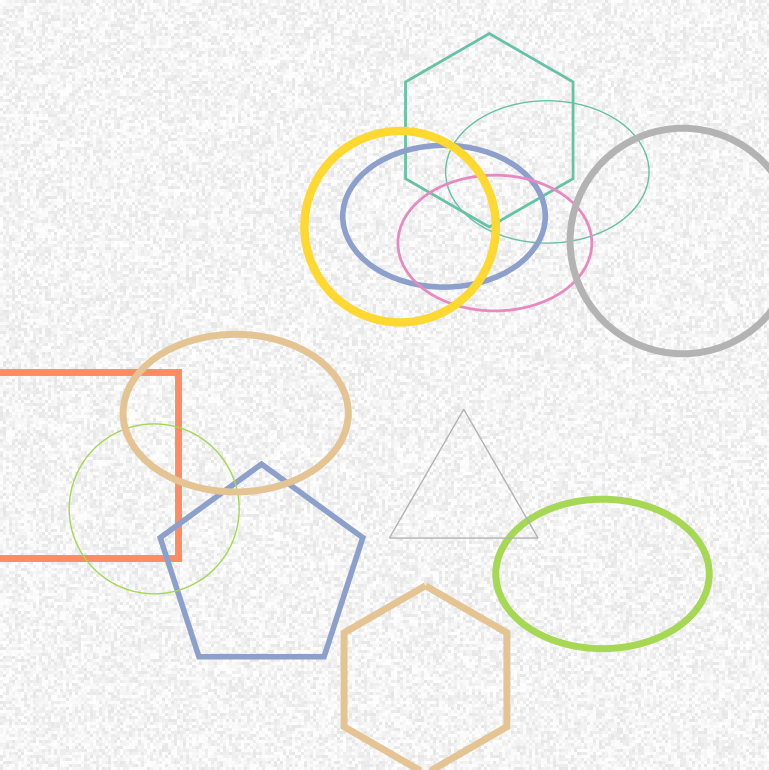[{"shape": "oval", "thickness": 0.5, "radius": 0.66, "center": [0.711, 0.777]}, {"shape": "hexagon", "thickness": 1, "radius": 0.63, "center": [0.635, 0.831]}, {"shape": "square", "thickness": 2.5, "radius": 0.6, "center": [0.11, 0.396]}, {"shape": "oval", "thickness": 2, "radius": 0.66, "center": [0.577, 0.719]}, {"shape": "pentagon", "thickness": 2, "radius": 0.69, "center": [0.34, 0.259]}, {"shape": "oval", "thickness": 1, "radius": 0.63, "center": [0.643, 0.684]}, {"shape": "circle", "thickness": 0.5, "radius": 0.55, "center": [0.2, 0.339]}, {"shape": "oval", "thickness": 2.5, "radius": 0.69, "center": [0.782, 0.255]}, {"shape": "circle", "thickness": 3, "radius": 0.62, "center": [0.52, 0.706]}, {"shape": "hexagon", "thickness": 2.5, "radius": 0.61, "center": [0.553, 0.117]}, {"shape": "oval", "thickness": 2.5, "radius": 0.73, "center": [0.306, 0.463]}, {"shape": "circle", "thickness": 2.5, "radius": 0.73, "center": [0.887, 0.687]}, {"shape": "triangle", "thickness": 0.5, "radius": 0.56, "center": [0.602, 0.357]}]